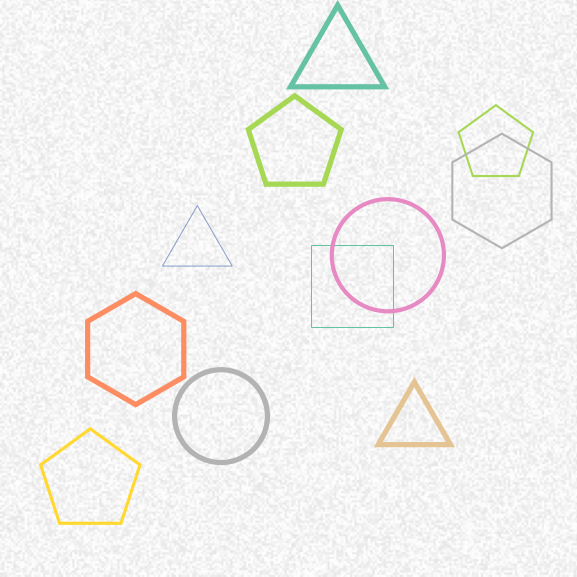[{"shape": "square", "thickness": 0.5, "radius": 0.36, "center": [0.609, 0.504]}, {"shape": "triangle", "thickness": 2.5, "radius": 0.47, "center": [0.585, 0.896]}, {"shape": "hexagon", "thickness": 2.5, "radius": 0.48, "center": [0.235, 0.395]}, {"shape": "triangle", "thickness": 0.5, "radius": 0.35, "center": [0.342, 0.573]}, {"shape": "circle", "thickness": 2, "radius": 0.49, "center": [0.672, 0.557]}, {"shape": "pentagon", "thickness": 1, "radius": 0.34, "center": [0.859, 0.749]}, {"shape": "pentagon", "thickness": 2.5, "radius": 0.42, "center": [0.51, 0.749]}, {"shape": "pentagon", "thickness": 1.5, "radius": 0.45, "center": [0.156, 0.166]}, {"shape": "triangle", "thickness": 2.5, "radius": 0.36, "center": [0.717, 0.265]}, {"shape": "circle", "thickness": 2.5, "radius": 0.4, "center": [0.383, 0.279]}, {"shape": "hexagon", "thickness": 1, "radius": 0.5, "center": [0.869, 0.668]}]